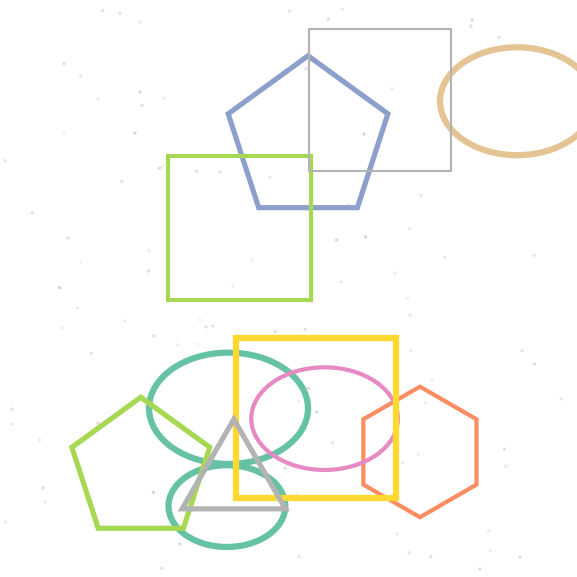[{"shape": "oval", "thickness": 3, "radius": 0.51, "center": [0.393, 0.123]}, {"shape": "oval", "thickness": 3, "radius": 0.69, "center": [0.396, 0.292]}, {"shape": "hexagon", "thickness": 2, "radius": 0.57, "center": [0.727, 0.217]}, {"shape": "pentagon", "thickness": 2.5, "radius": 0.73, "center": [0.533, 0.757]}, {"shape": "oval", "thickness": 2, "radius": 0.63, "center": [0.562, 0.274]}, {"shape": "pentagon", "thickness": 2.5, "radius": 0.63, "center": [0.244, 0.186]}, {"shape": "square", "thickness": 2, "radius": 0.62, "center": [0.415, 0.604]}, {"shape": "square", "thickness": 3, "radius": 0.69, "center": [0.547, 0.275]}, {"shape": "oval", "thickness": 3, "radius": 0.67, "center": [0.895, 0.824]}, {"shape": "triangle", "thickness": 2.5, "radius": 0.52, "center": [0.405, 0.17]}, {"shape": "square", "thickness": 1, "radius": 0.61, "center": [0.658, 0.826]}]